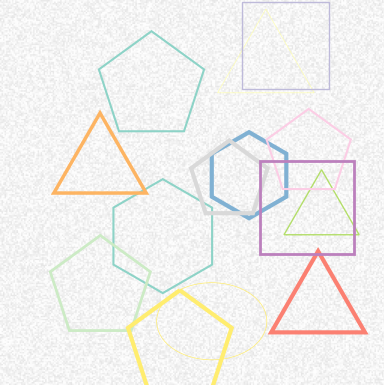[{"shape": "hexagon", "thickness": 1.5, "radius": 0.74, "center": [0.423, 0.387]}, {"shape": "pentagon", "thickness": 1.5, "radius": 0.72, "center": [0.393, 0.775]}, {"shape": "triangle", "thickness": 0.5, "radius": 0.72, "center": [0.691, 0.831]}, {"shape": "square", "thickness": 1, "radius": 0.56, "center": [0.741, 0.882]}, {"shape": "triangle", "thickness": 3, "radius": 0.7, "center": [0.826, 0.207]}, {"shape": "hexagon", "thickness": 3, "radius": 0.56, "center": [0.647, 0.545]}, {"shape": "triangle", "thickness": 2.5, "radius": 0.69, "center": [0.26, 0.568]}, {"shape": "triangle", "thickness": 1, "radius": 0.56, "center": [0.835, 0.447]}, {"shape": "pentagon", "thickness": 1.5, "radius": 0.58, "center": [0.802, 0.602]}, {"shape": "pentagon", "thickness": 3, "radius": 0.52, "center": [0.596, 0.531]}, {"shape": "square", "thickness": 2, "radius": 0.61, "center": [0.797, 0.46]}, {"shape": "pentagon", "thickness": 2, "radius": 0.68, "center": [0.261, 0.252]}, {"shape": "pentagon", "thickness": 3, "radius": 0.71, "center": [0.467, 0.105]}, {"shape": "oval", "thickness": 0.5, "radius": 0.72, "center": [0.55, 0.166]}]